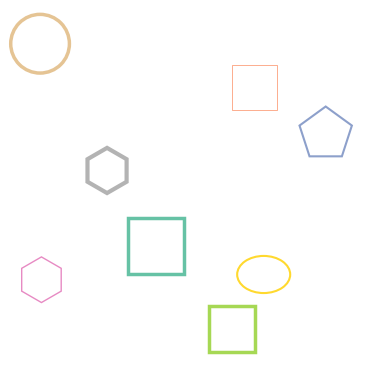[{"shape": "square", "thickness": 2.5, "radius": 0.36, "center": [0.405, 0.361]}, {"shape": "square", "thickness": 0.5, "radius": 0.29, "center": [0.661, 0.773]}, {"shape": "pentagon", "thickness": 1.5, "radius": 0.36, "center": [0.846, 0.652]}, {"shape": "hexagon", "thickness": 1, "radius": 0.3, "center": [0.108, 0.273]}, {"shape": "square", "thickness": 2.5, "radius": 0.3, "center": [0.603, 0.146]}, {"shape": "oval", "thickness": 1.5, "radius": 0.34, "center": [0.685, 0.287]}, {"shape": "circle", "thickness": 2.5, "radius": 0.38, "center": [0.104, 0.886]}, {"shape": "hexagon", "thickness": 3, "radius": 0.29, "center": [0.278, 0.557]}]